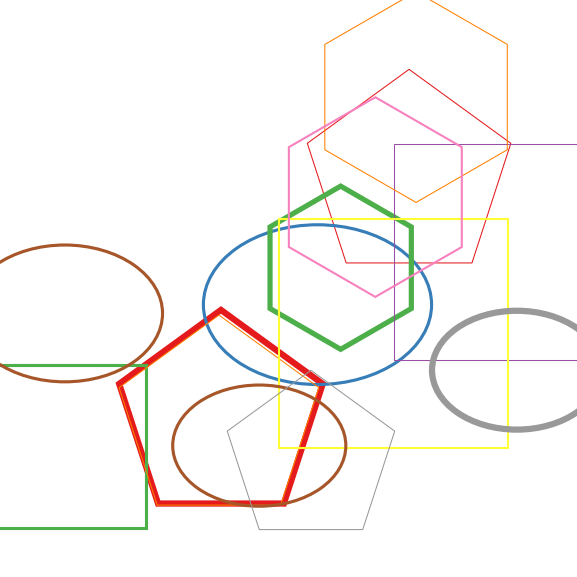[{"shape": "pentagon", "thickness": 0.5, "radius": 0.93, "center": [0.708, 0.694]}, {"shape": "pentagon", "thickness": 3, "radius": 0.93, "center": [0.383, 0.277]}, {"shape": "oval", "thickness": 1.5, "radius": 0.99, "center": [0.55, 0.472]}, {"shape": "square", "thickness": 1.5, "radius": 0.7, "center": [0.112, 0.226]}, {"shape": "hexagon", "thickness": 2.5, "radius": 0.71, "center": [0.59, 0.536]}, {"shape": "square", "thickness": 0.5, "radius": 0.93, "center": [0.869, 0.563]}, {"shape": "pentagon", "thickness": 0.5, "radius": 0.91, "center": [0.379, 0.272]}, {"shape": "hexagon", "thickness": 0.5, "radius": 0.91, "center": [0.72, 0.831]}, {"shape": "square", "thickness": 1, "radius": 0.99, "center": [0.681, 0.421]}, {"shape": "oval", "thickness": 1.5, "radius": 0.75, "center": [0.449, 0.227]}, {"shape": "oval", "thickness": 1.5, "radius": 0.85, "center": [0.112, 0.456]}, {"shape": "hexagon", "thickness": 1, "radius": 0.86, "center": [0.65, 0.658]}, {"shape": "pentagon", "thickness": 0.5, "radius": 0.76, "center": [0.538, 0.205]}, {"shape": "oval", "thickness": 3, "radius": 0.73, "center": [0.895, 0.358]}]